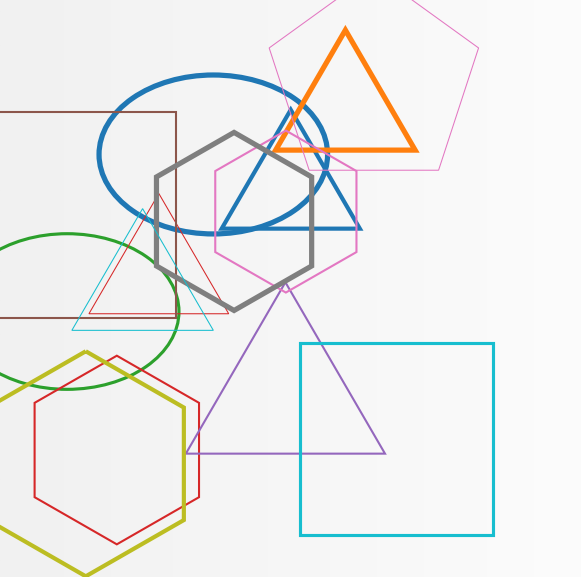[{"shape": "oval", "thickness": 2.5, "radius": 0.98, "center": [0.367, 0.732]}, {"shape": "triangle", "thickness": 2, "radius": 0.69, "center": [0.5, 0.672]}, {"shape": "triangle", "thickness": 2.5, "radius": 0.69, "center": [0.594, 0.808]}, {"shape": "oval", "thickness": 1.5, "radius": 0.96, "center": [0.115, 0.46]}, {"shape": "hexagon", "thickness": 1, "radius": 0.82, "center": [0.201, 0.22]}, {"shape": "triangle", "thickness": 0.5, "radius": 0.69, "center": [0.273, 0.525]}, {"shape": "triangle", "thickness": 1, "radius": 0.99, "center": [0.491, 0.313]}, {"shape": "square", "thickness": 1, "radius": 0.89, "center": [0.123, 0.627]}, {"shape": "pentagon", "thickness": 0.5, "radius": 0.95, "center": [0.643, 0.858]}, {"shape": "hexagon", "thickness": 1, "radius": 0.7, "center": [0.492, 0.633]}, {"shape": "hexagon", "thickness": 2.5, "radius": 0.77, "center": [0.403, 0.616]}, {"shape": "hexagon", "thickness": 2, "radius": 0.97, "center": [0.148, 0.196]}, {"shape": "square", "thickness": 1.5, "radius": 0.83, "center": [0.682, 0.24]}, {"shape": "triangle", "thickness": 0.5, "radius": 0.7, "center": [0.245, 0.497]}]